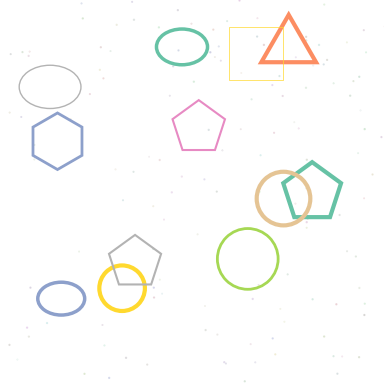[{"shape": "pentagon", "thickness": 3, "radius": 0.39, "center": [0.811, 0.5]}, {"shape": "oval", "thickness": 2.5, "radius": 0.33, "center": [0.473, 0.878]}, {"shape": "triangle", "thickness": 3, "radius": 0.41, "center": [0.75, 0.879]}, {"shape": "hexagon", "thickness": 2, "radius": 0.37, "center": [0.149, 0.633]}, {"shape": "oval", "thickness": 2.5, "radius": 0.3, "center": [0.159, 0.224]}, {"shape": "pentagon", "thickness": 1.5, "radius": 0.36, "center": [0.516, 0.668]}, {"shape": "circle", "thickness": 2, "radius": 0.39, "center": [0.644, 0.327]}, {"shape": "circle", "thickness": 3, "radius": 0.3, "center": [0.317, 0.251]}, {"shape": "square", "thickness": 0.5, "radius": 0.35, "center": [0.666, 0.861]}, {"shape": "circle", "thickness": 3, "radius": 0.35, "center": [0.736, 0.484]}, {"shape": "pentagon", "thickness": 1.5, "radius": 0.36, "center": [0.351, 0.319]}, {"shape": "oval", "thickness": 1, "radius": 0.4, "center": [0.13, 0.774]}]